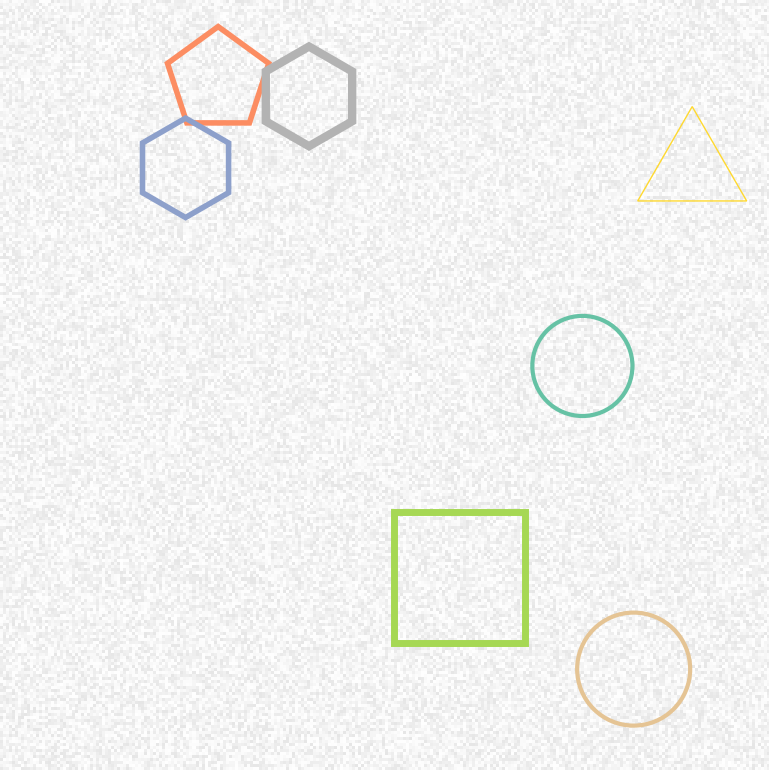[{"shape": "circle", "thickness": 1.5, "radius": 0.33, "center": [0.756, 0.525]}, {"shape": "pentagon", "thickness": 2, "radius": 0.35, "center": [0.283, 0.896]}, {"shape": "hexagon", "thickness": 2, "radius": 0.32, "center": [0.241, 0.782]}, {"shape": "square", "thickness": 2.5, "radius": 0.42, "center": [0.597, 0.25]}, {"shape": "triangle", "thickness": 0.5, "radius": 0.41, "center": [0.899, 0.78]}, {"shape": "circle", "thickness": 1.5, "radius": 0.37, "center": [0.823, 0.131]}, {"shape": "hexagon", "thickness": 3, "radius": 0.32, "center": [0.401, 0.875]}]